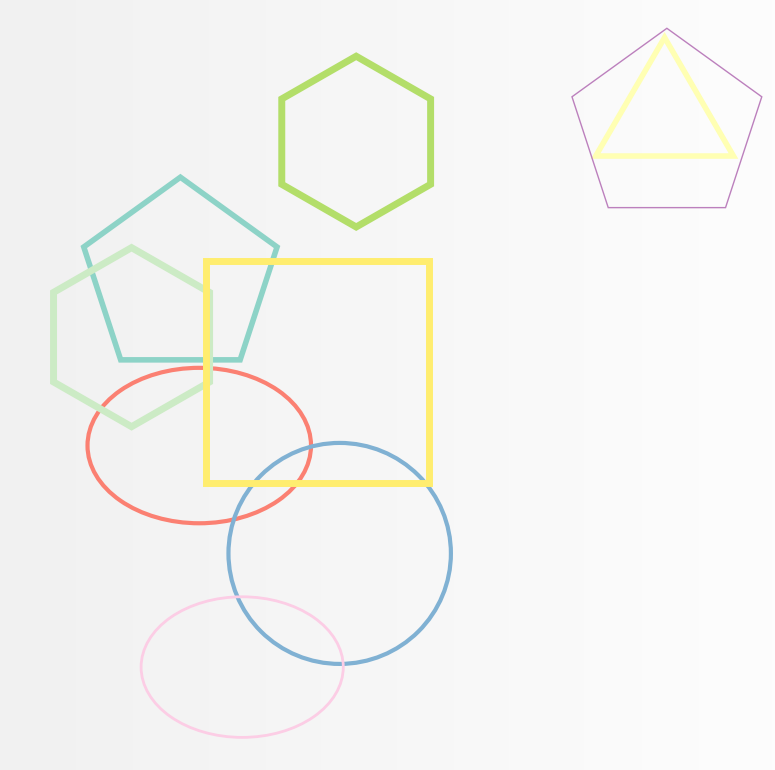[{"shape": "pentagon", "thickness": 2, "radius": 0.66, "center": [0.233, 0.639]}, {"shape": "triangle", "thickness": 2, "radius": 0.51, "center": [0.858, 0.849]}, {"shape": "oval", "thickness": 1.5, "radius": 0.72, "center": [0.257, 0.421]}, {"shape": "circle", "thickness": 1.5, "radius": 0.72, "center": [0.438, 0.281]}, {"shape": "hexagon", "thickness": 2.5, "radius": 0.55, "center": [0.46, 0.816]}, {"shape": "oval", "thickness": 1, "radius": 0.65, "center": [0.312, 0.134]}, {"shape": "pentagon", "thickness": 0.5, "radius": 0.64, "center": [0.86, 0.835]}, {"shape": "hexagon", "thickness": 2.5, "radius": 0.58, "center": [0.17, 0.562]}, {"shape": "square", "thickness": 2.5, "radius": 0.72, "center": [0.409, 0.517]}]